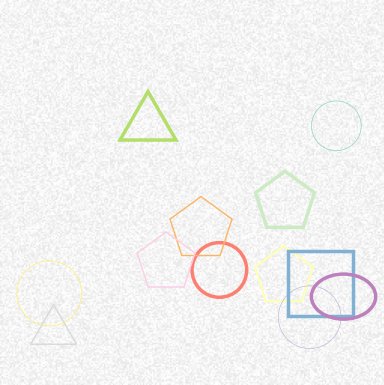[{"shape": "circle", "thickness": 0.5, "radius": 0.32, "center": [0.874, 0.673]}, {"shape": "pentagon", "thickness": 1.5, "radius": 0.4, "center": [0.737, 0.282]}, {"shape": "circle", "thickness": 0.5, "radius": 0.41, "center": [0.804, 0.176]}, {"shape": "circle", "thickness": 2.5, "radius": 0.36, "center": [0.57, 0.299]}, {"shape": "square", "thickness": 2.5, "radius": 0.42, "center": [0.832, 0.263]}, {"shape": "pentagon", "thickness": 1, "radius": 0.42, "center": [0.522, 0.405]}, {"shape": "triangle", "thickness": 2.5, "radius": 0.42, "center": [0.384, 0.678]}, {"shape": "pentagon", "thickness": 1, "radius": 0.4, "center": [0.431, 0.318]}, {"shape": "triangle", "thickness": 1, "radius": 0.34, "center": [0.139, 0.14]}, {"shape": "oval", "thickness": 2.5, "radius": 0.42, "center": [0.892, 0.23]}, {"shape": "pentagon", "thickness": 2.5, "radius": 0.4, "center": [0.74, 0.475]}, {"shape": "circle", "thickness": 0.5, "radius": 0.42, "center": [0.128, 0.238]}]